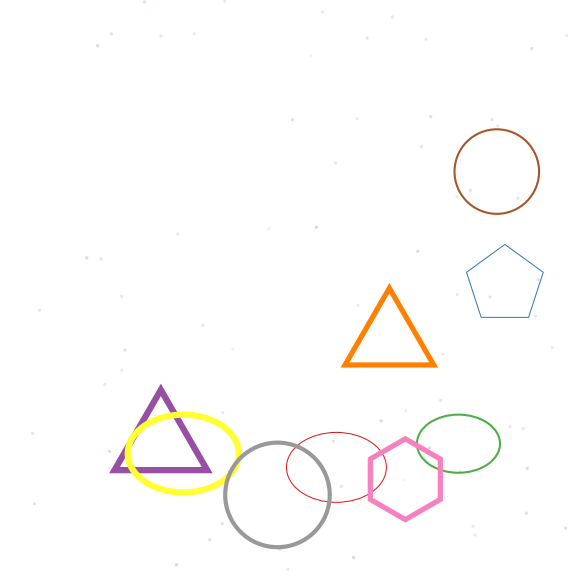[{"shape": "oval", "thickness": 0.5, "radius": 0.43, "center": [0.583, 0.19]}, {"shape": "pentagon", "thickness": 0.5, "radius": 0.35, "center": [0.874, 0.506]}, {"shape": "oval", "thickness": 1, "radius": 0.36, "center": [0.794, 0.231]}, {"shape": "triangle", "thickness": 3, "radius": 0.46, "center": [0.279, 0.231]}, {"shape": "triangle", "thickness": 2.5, "radius": 0.44, "center": [0.674, 0.411]}, {"shape": "oval", "thickness": 3, "radius": 0.48, "center": [0.317, 0.214]}, {"shape": "circle", "thickness": 1, "radius": 0.37, "center": [0.86, 0.702]}, {"shape": "hexagon", "thickness": 2.5, "radius": 0.35, "center": [0.702, 0.169]}, {"shape": "circle", "thickness": 2, "radius": 0.45, "center": [0.48, 0.142]}]